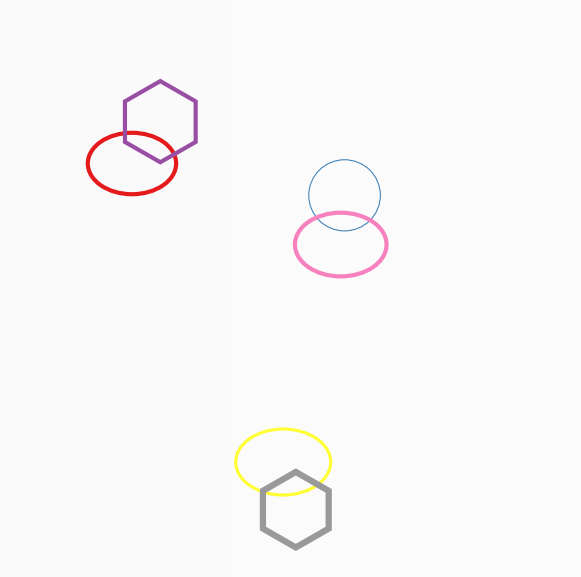[{"shape": "oval", "thickness": 2, "radius": 0.38, "center": [0.227, 0.716]}, {"shape": "circle", "thickness": 0.5, "radius": 0.31, "center": [0.593, 0.661]}, {"shape": "hexagon", "thickness": 2, "radius": 0.35, "center": [0.276, 0.788]}, {"shape": "oval", "thickness": 1.5, "radius": 0.41, "center": [0.487, 0.199]}, {"shape": "oval", "thickness": 2, "radius": 0.39, "center": [0.586, 0.576]}, {"shape": "hexagon", "thickness": 3, "radius": 0.33, "center": [0.509, 0.117]}]